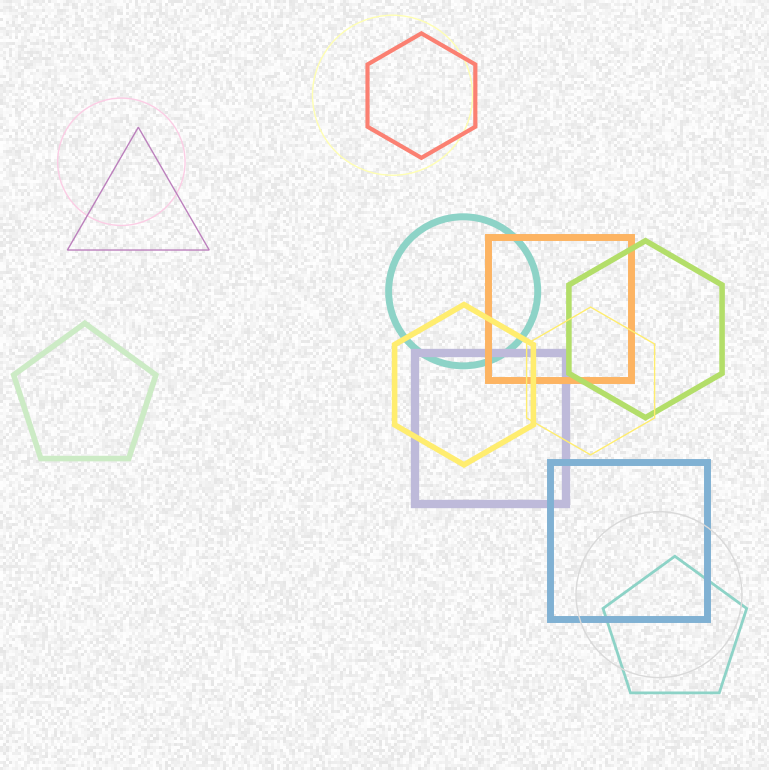[{"shape": "circle", "thickness": 2.5, "radius": 0.48, "center": [0.602, 0.622]}, {"shape": "pentagon", "thickness": 1, "radius": 0.49, "center": [0.876, 0.18]}, {"shape": "circle", "thickness": 0.5, "radius": 0.52, "center": [0.51, 0.876]}, {"shape": "square", "thickness": 3, "radius": 0.49, "center": [0.637, 0.444]}, {"shape": "hexagon", "thickness": 1.5, "radius": 0.4, "center": [0.547, 0.876]}, {"shape": "square", "thickness": 2.5, "radius": 0.51, "center": [0.816, 0.298]}, {"shape": "square", "thickness": 2.5, "radius": 0.47, "center": [0.726, 0.6]}, {"shape": "hexagon", "thickness": 2, "radius": 0.57, "center": [0.838, 0.572]}, {"shape": "circle", "thickness": 0.5, "radius": 0.41, "center": [0.158, 0.79]}, {"shape": "circle", "thickness": 0.5, "radius": 0.54, "center": [0.856, 0.228]}, {"shape": "triangle", "thickness": 0.5, "radius": 0.53, "center": [0.18, 0.728]}, {"shape": "pentagon", "thickness": 2, "radius": 0.49, "center": [0.11, 0.483]}, {"shape": "hexagon", "thickness": 0.5, "radius": 0.48, "center": [0.767, 0.505]}, {"shape": "hexagon", "thickness": 2, "radius": 0.52, "center": [0.603, 0.5]}]